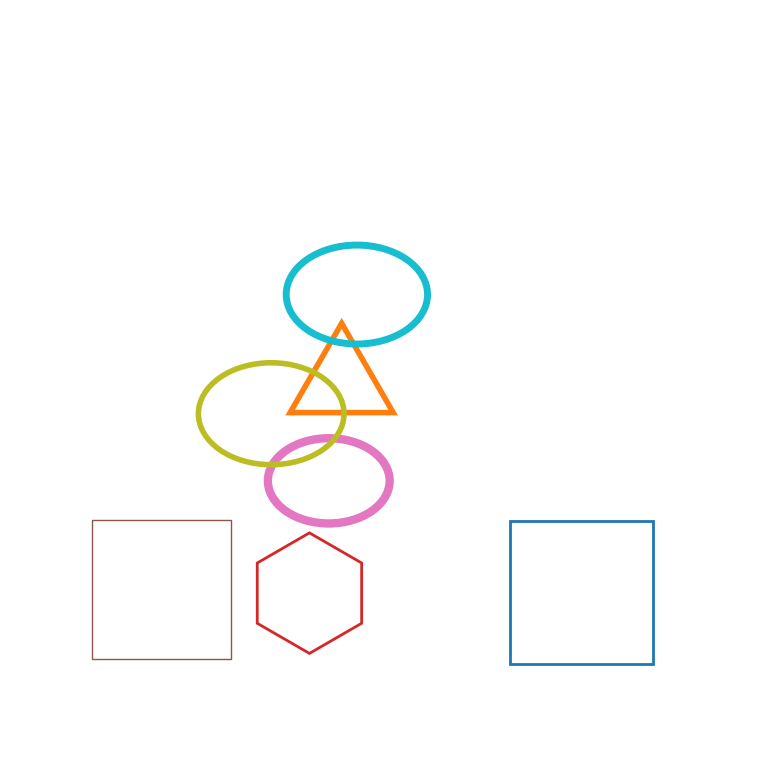[{"shape": "square", "thickness": 1, "radius": 0.46, "center": [0.755, 0.23]}, {"shape": "triangle", "thickness": 2, "radius": 0.39, "center": [0.444, 0.503]}, {"shape": "hexagon", "thickness": 1, "radius": 0.39, "center": [0.402, 0.23]}, {"shape": "square", "thickness": 0.5, "radius": 0.45, "center": [0.21, 0.235]}, {"shape": "oval", "thickness": 3, "radius": 0.4, "center": [0.427, 0.376]}, {"shape": "oval", "thickness": 2, "radius": 0.47, "center": [0.352, 0.463]}, {"shape": "oval", "thickness": 2.5, "radius": 0.46, "center": [0.463, 0.617]}]